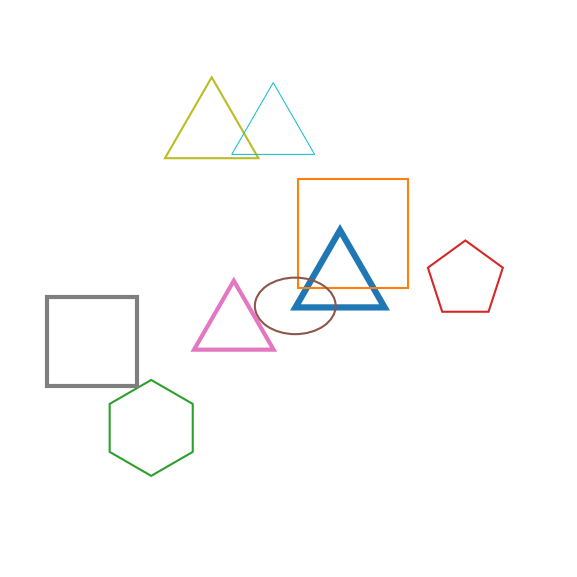[{"shape": "triangle", "thickness": 3, "radius": 0.45, "center": [0.589, 0.511]}, {"shape": "square", "thickness": 1, "radius": 0.48, "center": [0.612, 0.595]}, {"shape": "hexagon", "thickness": 1, "radius": 0.42, "center": [0.262, 0.258]}, {"shape": "pentagon", "thickness": 1, "radius": 0.34, "center": [0.806, 0.515]}, {"shape": "oval", "thickness": 1, "radius": 0.35, "center": [0.511, 0.469]}, {"shape": "triangle", "thickness": 2, "radius": 0.4, "center": [0.405, 0.433]}, {"shape": "square", "thickness": 2, "radius": 0.39, "center": [0.159, 0.408]}, {"shape": "triangle", "thickness": 1, "radius": 0.47, "center": [0.367, 0.772]}, {"shape": "triangle", "thickness": 0.5, "radius": 0.41, "center": [0.473, 0.773]}]